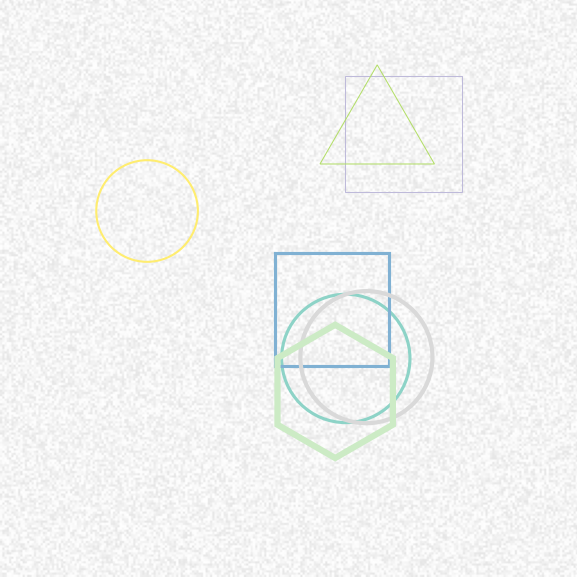[{"shape": "circle", "thickness": 1.5, "radius": 0.56, "center": [0.599, 0.378]}, {"shape": "square", "thickness": 0.5, "radius": 0.5, "center": [0.699, 0.767]}, {"shape": "square", "thickness": 1.5, "radius": 0.49, "center": [0.575, 0.463]}, {"shape": "triangle", "thickness": 0.5, "radius": 0.57, "center": [0.653, 0.772]}, {"shape": "circle", "thickness": 2, "radius": 0.57, "center": [0.634, 0.381]}, {"shape": "hexagon", "thickness": 3, "radius": 0.58, "center": [0.58, 0.321]}, {"shape": "circle", "thickness": 1, "radius": 0.44, "center": [0.255, 0.634]}]